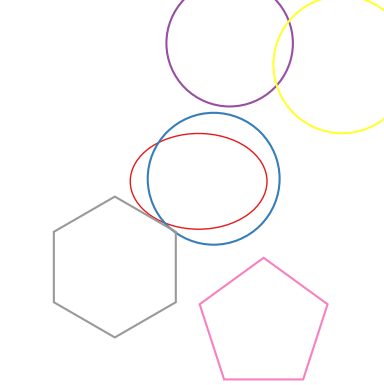[{"shape": "oval", "thickness": 1, "radius": 0.89, "center": [0.516, 0.529]}, {"shape": "circle", "thickness": 1.5, "radius": 0.86, "center": [0.555, 0.536]}, {"shape": "circle", "thickness": 1.5, "radius": 0.82, "center": [0.596, 0.888]}, {"shape": "circle", "thickness": 1.5, "radius": 0.89, "center": [0.889, 0.832]}, {"shape": "pentagon", "thickness": 1.5, "radius": 0.87, "center": [0.685, 0.156]}, {"shape": "hexagon", "thickness": 1.5, "radius": 0.91, "center": [0.298, 0.306]}]